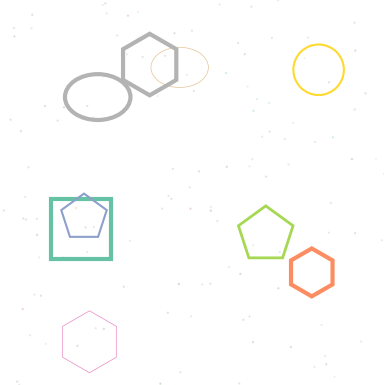[{"shape": "square", "thickness": 3, "radius": 0.39, "center": [0.209, 0.405]}, {"shape": "hexagon", "thickness": 3, "radius": 0.31, "center": [0.81, 0.292]}, {"shape": "pentagon", "thickness": 1.5, "radius": 0.31, "center": [0.218, 0.435]}, {"shape": "hexagon", "thickness": 0.5, "radius": 0.4, "center": [0.232, 0.112]}, {"shape": "pentagon", "thickness": 2, "radius": 0.37, "center": [0.69, 0.391]}, {"shape": "circle", "thickness": 1.5, "radius": 0.33, "center": [0.828, 0.819]}, {"shape": "oval", "thickness": 0.5, "radius": 0.37, "center": [0.467, 0.825]}, {"shape": "oval", "thickness": 3, "radius": 0.43, "center": [0.254, 0.748]}, {"shape": "hexagon", "thickness": 3, "radius": 0.4, "center": [0.389, 0.832]}]